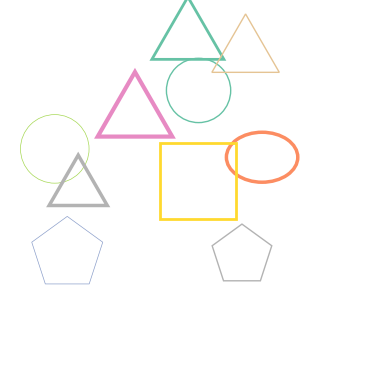[{"shape": "circle", "thickness": 1, "radius": 0.42, "center": [0.516, 0.765]}, {"shape": "triangle", "thickness": 2, "radius": 0.54, "center": [0.488, 0.9]}, {"shape": "oval", "thickness": 2.5, "radius": 0.46, "center": [0.681, 0.592]}, {"shape": "pentagon", "thickness": 0.5, "radius": 0.48, "center": [0.175, 0.341]}, {"shape": "triangle", "thickness": 3, "radius": 0.56, "center": [0.351, 0.701]}, {"shape": "circle", "thickness": 0.5, "radius": 0.45, "center": [0.142, 0.613]}, {"shape": "square", "thickness": 2, "radius": 0.49, "center": [0.515, 0.53]}, {"shape": "triangle", "thickness": 1, "radius": 0.51, "center": [0.638, 0.863]}, {"shape": "triangle", "thickness": 2.5, "radius": 0.44, "center": [0.203, 0.51]}, {"shape": "pentagon", "thickness": 1, "radius": 0.41, "center": [0.628, 0.337]}]